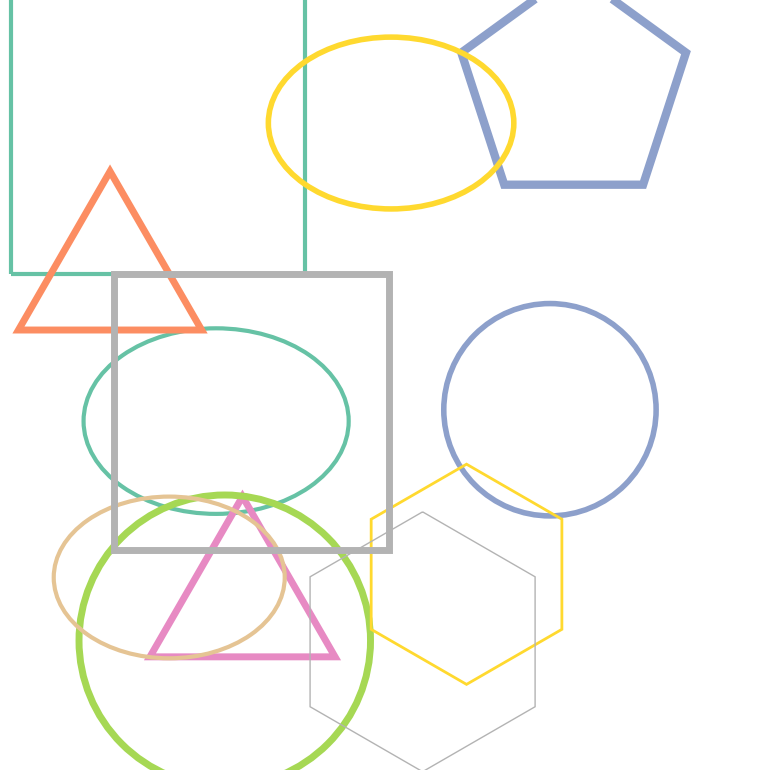[{"shape": "square", "thickness": 1.5, "radius": 0.96, "center": [0.206, 0.835]}, {"shape": "oval", "thickness": 1.5, "radius": 0.86, "center": [0.281, 0.453]}, {"shape": "triangle", "thickness": 2.5, "radius": 0.69, "center": [0.143, 0.64]}, {"shape": "pentagon", "thickness": 3, "radius": 0.77, "center": [0.745, 0.884]}, {"shape": "circle", "thickness": 2, "radius": 0.69, "center": [0.714, 0.468]}, {"shape": "triangle", "thickness": 2.5, "radius": 0.69, "center": [0.315, 0.216]}, {"shape": "circle", "thickness": 2.5, "radius": 0.95, "center": [0.292, 0.168]}, {"shape": "hexagon", "thickness": 1, "radius": 0.71, "center": [0.606, 0.254]}, {"shape": "oval", "thickness": 2, "radius": 0.8, "center": [0.508, 0.84]}, {"shape": "oval", "thickness": 1.5, "radius": 0.75, "center": [0.22, 0.25]}, {"shape": "square", "thickness": 2.5, "radius": 0.89, "center": [0.327, 0.465]}, {"shape": "hexagon", "thickness": 0.5, "radius": 0.84, "center": [0.549, 0.167]}]